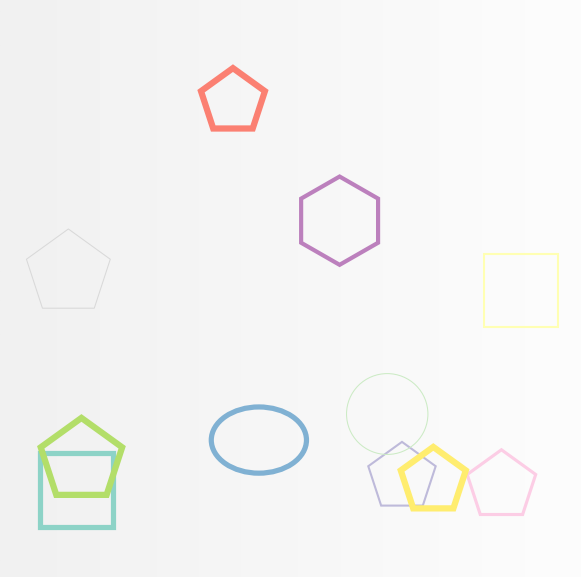[{"shape": "square", "thickness": 2.5, "radius": 0.32, "center": [0.132, 0.15]}, {"shape": "square", "thickness": 1, "radius": 0.32, "center": [0.896, 0.496]}, {"shape": "pentagon", "thickness": 1, "radius": 0.3, "center": [0.692, 0.173]}, {"shape": "pentagon", "thickness": 3, "radius": 0.29, "center": [0.401, 0.823]}, {"shape": "oval", "thickness": 2.5, "radius": 0.41, "center": [0.445, 0.237]}, {"shape": "pentagon", "thickness": 3, "radius": 0.37, "center": [0.14, 0.202]}, {"shape": "pentagon", "thickness": 1.5, "radius": 0.31, "center": [0.863, 0.158]}, {"shape": "pentagon", "thickness": 0.5, "radius": 0.38, "center": [0.118, 0.527]}, {"shape": "hexagon", "thickness": 2, "radius": 0.38, "center": [0.584, 0.617]}, {"shape": "circle", "thickness": 0.5, "radius": 0.35, "center": [0.666, 0.282]}, {"shape": "pentagon", "thickness": 3, "radius": 0.29, "center": [0.745, 0.166]}]